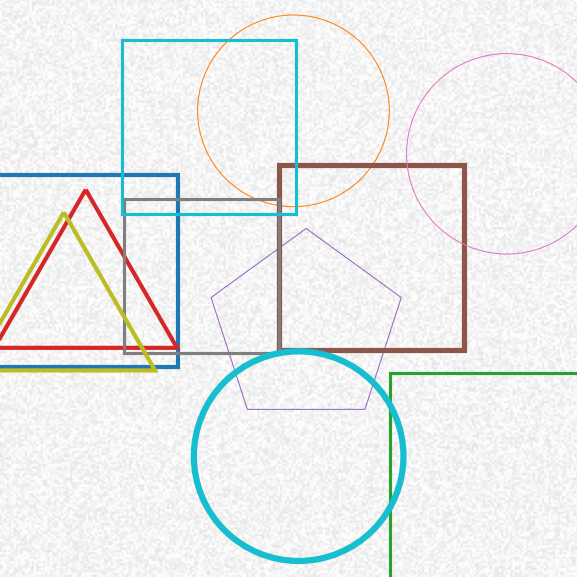[{"shape": "square", "thickness": 2, "radius": 0.83, "center": [0.142, 0.53]}, {"shape": "circle", "thickness": 0.5, "radius": 0.83, "center": [0.508, 0.807]}, {"shape": "square", "thickness": 1.5, "radius": 0.96, "center": [0.867, 0.162]}, {"shape": "triangle", "thickness": 2, "radius": 0.91, "center": [0.148, 0.488]}, {"shape": "pentagon", "thickness": 0.5, "radius": 0.87, "center": [0.53, 0.43]}, {"shape": "square", "thickness": 2.5, "radius": 0.8, "center": [0.644, 0.554]}, {"shape": "circle", "thickness": 0.5, "radius": 0.87, "center": [0.877, 0.733]}, {"shape": "square", "thickness": 1.5, "radius": 0.67, "center": [0.349, 0.522]}, {"shape": "triangle", "thickness": 2, "radius": 0.91, "center": [0.111, 0.449]}, {"shape": "circle", "thickness": 3, "radius": 0.91, "center": [0.517, 0.209]}, {"shape": "square", "thickness": 1.5, "radius": 0.75, "center": [0.361, 0.78]}]